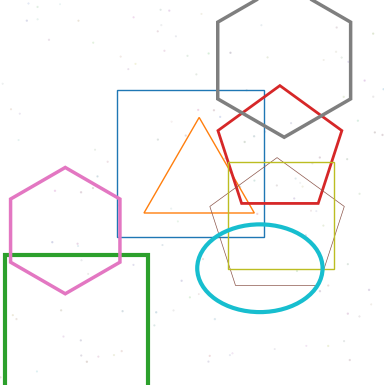[{"shape": "square", "thickness": 1, "radius": 0.95, "center": [0.494, 0.575]}, {"shape": "triangle", "thickness": 1, "radius": 0.83, "center": [0.517, 0.529]}, {"shape": "square", "thickness": 3, "radius": 0.92, "center": [0.199, 0.152]}, {"shape": "pentagon", "thickness": 2, "radius": 0.85, "center": [0.727, 0.608]}, {"shape": "pentagon", "thickness": 0.5, "radius": 0.92, "center": [0.72, 0.407]}, {"shape": "hexagon", "thickness": 2.5, "radius": 0.82, "center": [0.169, 0.401]}, {"shape": "hexagon", "thickness": 2.5, "radius": 1.0, "center": [0.738, 0.843]}, {"shape": "square", "thickness": 1, "radius": 0.69, "center": [0.73, 0.44]}, {"shape": "oval", "thickness": 3, "radius": 0.81, "center": [0.675, 0.303]}]